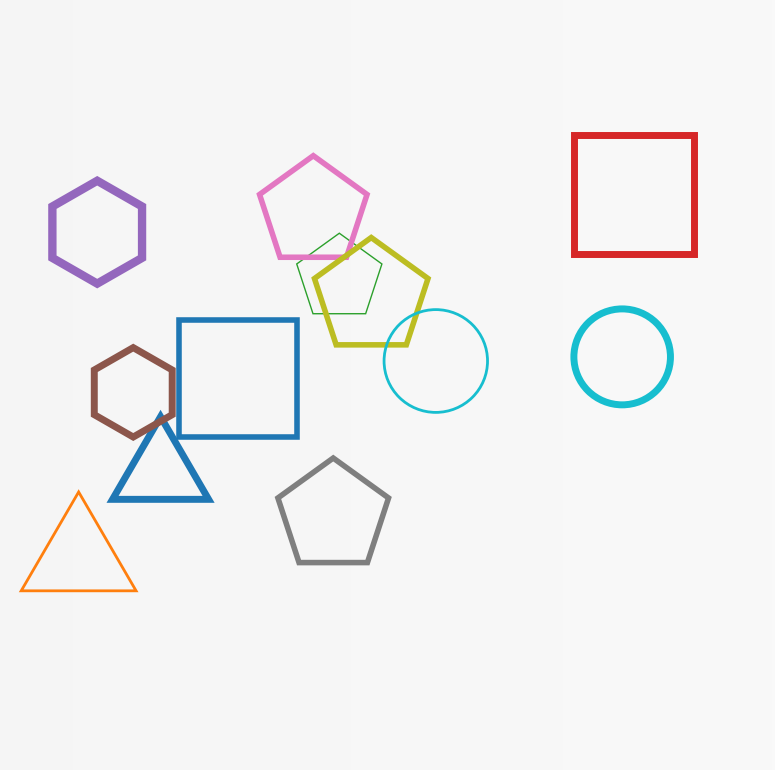[{"shape": "square", "thickness": 2, "radius": 0.38, "center": [0.307, 0.508]}, {"shape": "triangle", "thickness": 2.5, "radius": 0.36, "center": [0.207, 0.387]}, {"shape": "triangle", "thickness": 1, "radius": 0.43, "center": [0.101, 0.275]}, {"shape": "pentagon", "thickness": 0.5, "radius": 0.29, "center": [0.438, 0.639]}, {"shape": "square", "thickness": 2.5, "radius": 0.39, "center": [0.819, 0.748]}, {"shape": "hexagon", "thickness": 3, "radius": 0.33, "center": [0.125, 0.698]}, {"shape": "hexagon", "thickness": 2.5, "radius": 0.29, "center": [0.172, 0.49]}, {"shape": "pentagon", "thickness": 2, "radius": 0.36, "center": [0.404, 0.725]}, {"shape": "pentagon", "thickness": 2, "radius": 0.38, "center": [0.43, 0.33]}, {"shape": "pentagon", "thickness": 2, "radius": 0.39, "center": [0.479, 0.614]}, {"shape": "circle", "thickness": 2.5, "radius": 0.31, "center": [0.803, 0.537]}, {"shape": "circle", "thickness": 1, "radius": 0.33, "center": [0.562, 0.531]}]